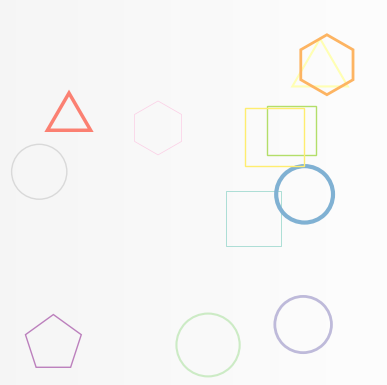[{"shape": "square", "thickness": 0.5, "radius": 0.36, "center": [0.655, 0.432]}, {"shape": "triangle", "thickness": 1.5, "radius": 0.41, "center": [0.826, 0.817]}, {"shape": "circle", "thickness": 2, "radius": 0.37, "center": [0.782, 0.157]}, {"shape": "triangle", "thickness": 2.5, "radius": 0.32, "center": [0.178, 0.694]}, {"shape": "circle", "thickness": 3, "radius": 0.37, "center": [0.786, 0.495]}, {"shape": "hexagon", "thickness": 2, "radius": 0.39, "center": [0.844, 0.832]}, {"shape": "square", "thickness": 1, "radius": 0.32, "center": [0.752, 0.662]}, {"shape": "hexagon", "thickness": 0.5, "radius": 0.35, "center": [0.408, 0.668]}, {"shape": "circle", "thickness": 1, "radius": 0.36, "center": [0.101, 0.554]}, {"shape": "pentagon", "thickness": 1, "radius": 0.38, "center": [0.138, 0.107]}, {"shape": "circle", "thickness": 1.5, "radius": 0.41, "center": [0.537, 0.104]}, {"shape": "square", "thickness": 1, "radius": 0.38, "center": [0.709, 0.643]}]